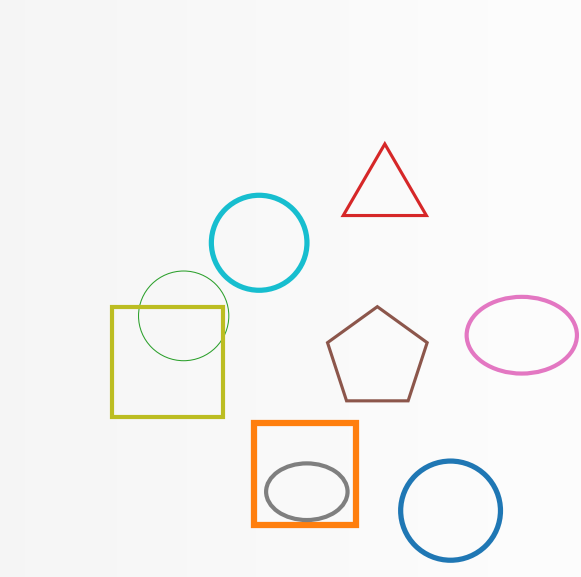[{"shape": "circle", "thickness": 2.5, "radius": 0.43, "center": [0.775, 0.115]}, {"shape": "square", "thickness": 3, "radius": 0.44, "center": [0.525, 0.178]}, {"shape": "circle", "thickness": 0.5, "radius": 0.39, "center": [0.316, 0.452]}, {"shape": "triangle", "thickness": 1.5, "radius": 0.41, "center": [0.662, 0.667]}, {"shape": "pentagon", "thickness": 1.5, "radius": 0.45, "center": [0.649, 0.378]}, {"shape": "oval", "thickness": 2, "radius": 0.47, "center": [0.898, 0.419]}, {"shape": "oval", "thickness": 2, "radius": 0.35, "center": [0.528, 0.148]}, {"shape": "square", "thickness": 2, "radius": 0.48, "center": [0.289, 0.372]}, {"shape": "circle", "thickness": 2.5, "radius": 0.41, "center": [0.446, 0.579]}]